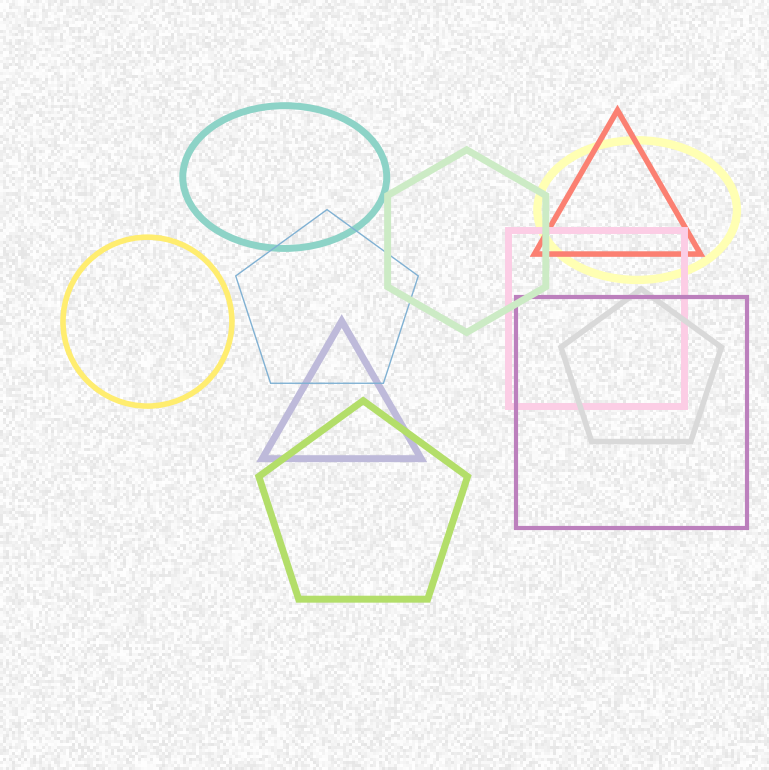[{"shape": "oval", "thickness": 2.5, "radius": 0.66, "center": [0.37, 0.77]}, {"shape": "oval", "thickness": 3, "radius": 0.65, "center": [0.827, 0.727]}, {"shape": "triangle", "thickness": 2.5, "radius": 0.6, "center": [0.444, 0.464]}, {"shape": "triangle", "thickness": 2, "radius": 0.62, "center": [0.802, 0.732]}, {"shape": "pentagon", "thickness": 0.5, "radius": 0.62, "center": [0.425, 0.603]}, {"shape": "pentagon", "thickness": 2.5, "radius": 0.71, "center": [0.472, 0.337]}, {"shape": "square", "thickness": 2.5, "radius": 0.57, "center": [0.774, 0.587]}, {"shape": "pentagon", "thickness": 2, "radius": 0.55, "center": [0.833, 0.515]}, {"shape": "square", "thickness": 1.5, "radius": 0.75, "center": [0.82, 0.464]}, {"shape": "hexagon", "thickness": 2.5, "radius": 0.59, "center": [0.606, 0.687]}, {"shape": "circle", "thickness": 2, "radius": 0.55, "center": [0.192, 0.582]}]